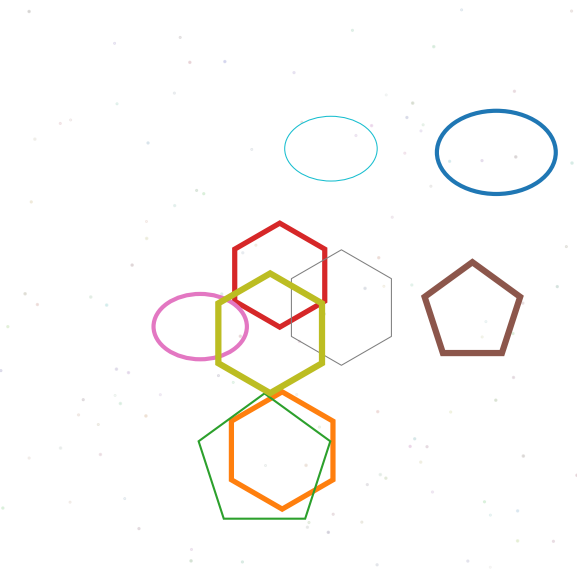[{"shape": "oval", "thickness": 2, "radius": 0.51, "center": [0.859, 0.735]}, {"shape": "hexagon", "thickness": 2.5, "radius": 0.51, "center": [0.489, 0.219]}, {"shape": "pentagon", "thickness": 1, "radius": 0.6, "center": [0.458, 0.198]}, {"shape": "hexagon", "thickness": 2.5, "radius": 0.45, "center": [0.484, 0.523]}, {"shape": "pentagon", "thickness": 3, "radius": 0.43, "center": [0.818, 0.458]}, {"shape": "oval", "thickness": 2, "radius": 0.4, "center": [0.347, 0.434]}, {"shape": "hexagon", "thickness": 0.5, "radius": 0.5, "center": [0.591, 0.467]}, {"shape": "hexagon", "thickness": 3, "radius": 0.52, "center": [0.468, 0.422]}, {"shape": "oval", "thickness": 0.5, "radius": 0.4, "center": [0.573, 0.742]}]